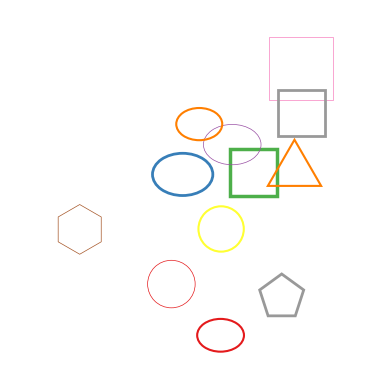[{"shape": "circle", "thickness": 0.5, "radius": 0.31, "center": [0.445, 0.262]}, {"shape": "oval", "thickness": 1.5, "radius": 0.3, "center": [0.573, 0.129]}, {"shape": "oval", "thickness": 2, "radius": 0.39, "center": [0.474, 0.547]}, {"shape": "square", "thickness": 2.5, "radius": 0.3, "center": [0.658, 0.553]}, {"shape": "oval", "thickness": 0.5, "radius": 0.37, "center": [0.603, 0.624]}, {"shape": "triangle", "thickness": 1.5, "radius": 0.4, "center": [0.765, 0.557]}, {"shape": "oval", "thickness": 1.5, "radius": 0.3, "center": [0.518, 0.678]}, {"shape": "circle", "thickness": 1.5, "radius": 0.29, "center": [0.574, 0.405]}, {"shape": "hexagon", "thickness": 0.5, "radius": 0.32, "center": [0.207, 0.404]}, {"shape": "square", "thickness": 0.5, "radius": 0.41, "center": [0.782, 0.822]}, {"shape": "pentagon", "thickness": 2, "radius": 0.3, "center": [0.732, 0.228]}, {"shape": "square", "thickness": 2, "radius": 0.3, "center": [0.783, 0.707]}]